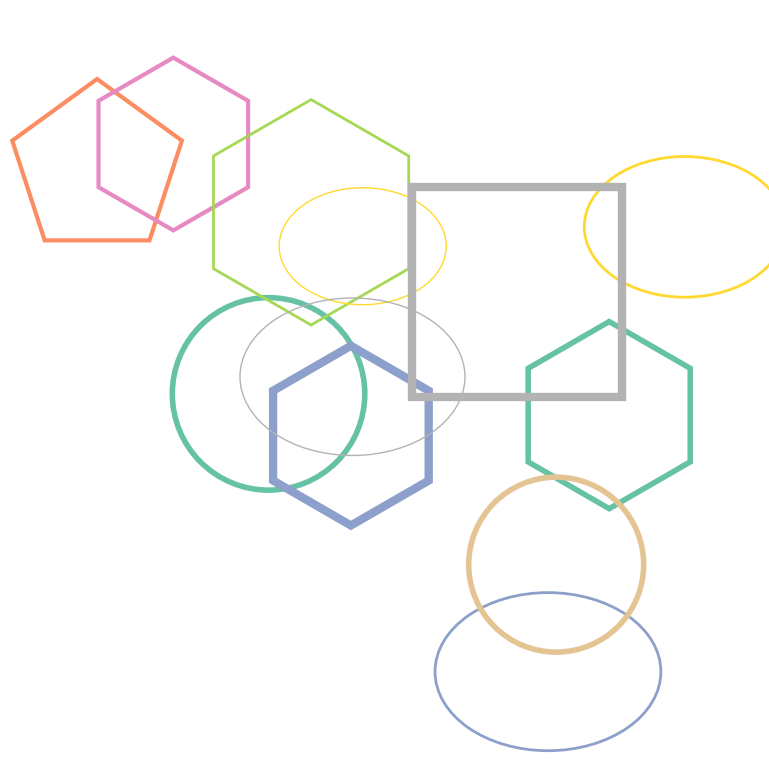[{"shape": "circle", "thickness": 2, "radius": 0.63, "center": [0.349, 0.488]}, {"shape": "hexagon", "thickness": 2, "radius": 0.61, "center": [0.791, 0.461]}, {"shape": "pentagon", "thickness": 1.5, "radius": 0.58, "center": [0.126, 0.782]}, {"shape": "hexagon", "thickness": 3, "radius": 0.58, "center": [0.456, 0.434]}, {"shape": "oval", "thickness": 1, "radius": 0.73, "center": [0.712, 0.128]}, {"shape": "hexagon", "thickness": 1.5, "radius": 0.56, "center": [0.225, 0.813]}, {"shape": "hexagon", "thickness": 1, "radius": 0.73, "center": [0.404, 0.724]}, {"shape": "oval", "thickness": 0.5, "radius": 0.54, "center": [0.471, 0.68]}, {"shape": "oval", "thickness": 1, "radius": 0.65, "center": [0.889, 0.705]}, {"shape": "circle", "thickness": 2, "radius": 0.57, "center": [0.722, 0.267]}, {"shape": "oval", "thickness": 0.5, "radius": 0.73, "center": [0.458, 0.511]}, {"shape": "square", "thickness": 3, "radius": 0.68, "center": [0.671, 0.621]}]